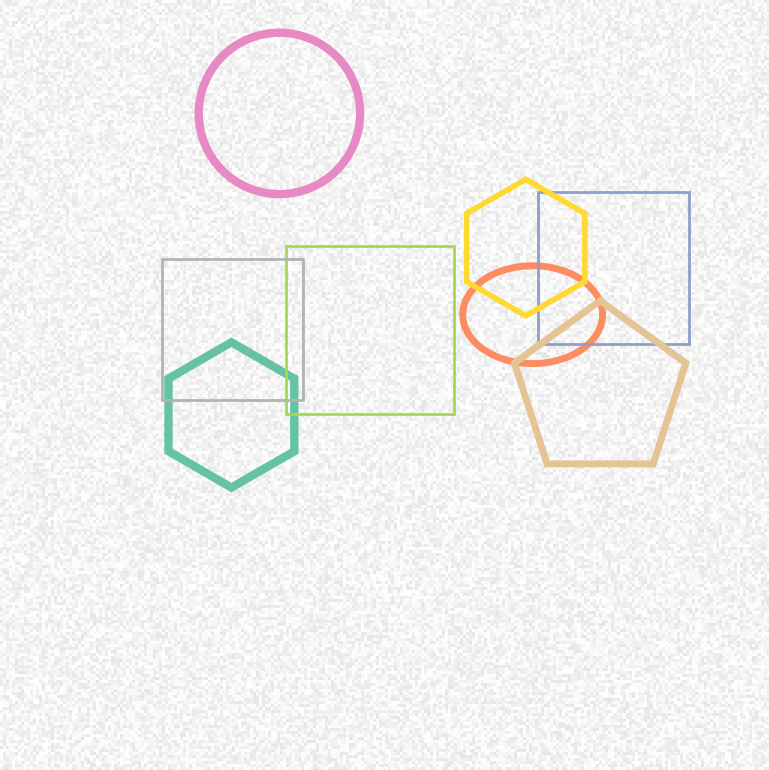[{"shape": "hexagon", "thickness": 3, "radius": 0.47, "center": [0.301, 0.461]}, {"shape": "oval", "thickness": 2.5, "radius": 0.45, "center": [0.692, 0.591]}, {"shape": "square", "thickness": 1, "radius": 0.49, "center": [0.796, 0.652]}, {"shape": "circle", "thickness": 3, "radius": 0.52, "center": [0.363, 0.853]}, {"shape": "square", "thickness": 1, "radius": 0.55, "center": [0.48, 0.571]}, {"shape": "hexagon", "thickness": 2, "radius": 0.44, "center": [0.683, 0.678]}, {"shape": "pentagon", "thickness": 2.5, "radius": 0.59, "center": [0.779, 0.492]}, {"shape": "square", "thickness": 1, "radius": 0.46, "center": [0.302, 0.572]}]